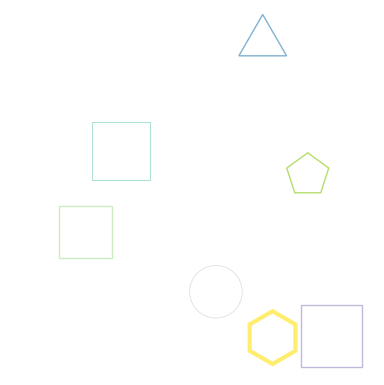[{"shape": "square", "thickness": 0.5, "radius": 0.38, "center": [0.314, 0.608]}, {"shape": "square", "thickness": 1, "radius": 0.4, "center": [0.861, 0.128]}, {"shape": "triangle", "thickness": 1, "radius": 0.36, "center": [0.682, 0.891]}, {"shape": "pentagon", "thickness": 1, "radius": 0.29, "center": [0.799, 0.546]}, {"shape": "circle", "thickness": 0.5, "radius": 0.34, "center": [0.561, 0.242]}, {"shape": "square", "thickness": 1, "radius": 0.34, "center": [0.221, 0.398]}, {"shape": "hexagon", "thickness": 3, "radius": 0.34, "center": [0.708, 0.123]}]